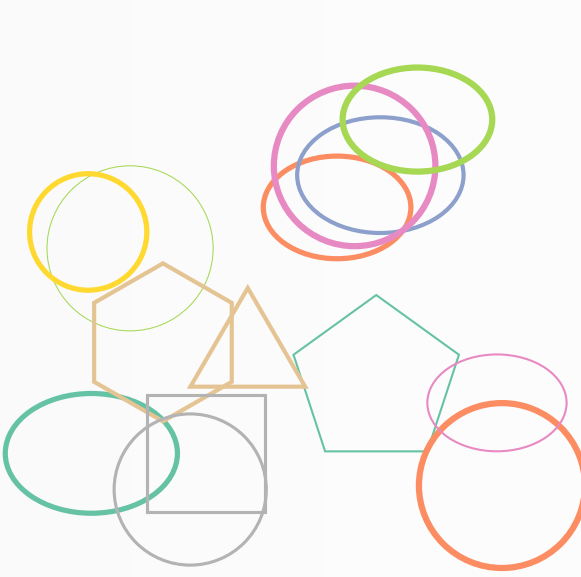[{"shape": "pentagon", "thickness": 1, "radius": 0.75, "center": [0.647, 0.339]}, {"shape": "oval", "thickness": 2.5, "radius": 0.74, "center": [0.157, 0.214]}, {"shape": "circle", "thickness": 3, "radius": 0.71, "center": [0.864, 0.158]}, {"shape": "oval", "thickness": 2.5, "radius": 0.63, "center": [0.58, 0.64]}, {"shape": "oval", "thickness": 2, "radius": 0.72, "center": [0.654, 0.696]}, {"shape": "oval", "thickness": 1, "radius": 0.6, "center": [0.855, 0.302]}, {"shape": "circle", "thickness": 3, "radius": 0.69, "center": [0.61, 0.712]}, {"shape": "oval", "thickness": 3, "radius": 0.64, "center": [0.718, 0.792]}, {"shape": "circle", "thickness": 0.5, "radius": 0.71, "center": [0.224, 0.569]}, {"shape": "circle", "thickness": 2.5, "radius": 0.5, "center": [0.152, 0.597]}, {"shape": "triangle", "thickness": 2, "radius": 0.57, "center": [0.426, 0.387]}, {"shape": "hexagon", "thickness": 2, "radius": 0.68, "center": [0.28, 0.406]}, {"shape": "square", "thickness": 1.5, "radius": 0.51, "center": [0.354, 0.213]}, {"shape": "circle", "thickness": 1.5, "radius": 0.65, "center": [0.327, 0.151]}]